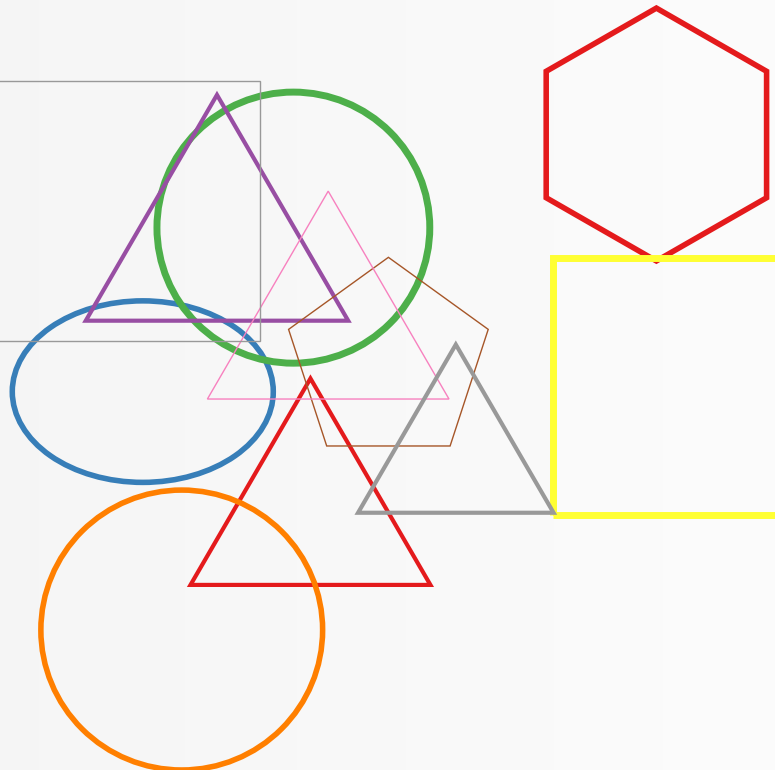[{"shape": "triangle", "thickness": 1.5, "radius": 0.89, "center": [0.401, 0.33]}, {"shape": "hexagon", "thickness": 2, "radius": 0.82, "center": [0.847, 0.825]}, {"shape": "oval", "thickness": 2, "radius": 0.84, "center": [0.184, 0.491]}, {"shape": "circle", "thickness": 2.5, "radius": 0.88, "center": [0.379, 0.704]}, {"shape": "triangle", "thickness": 1.5, "radius": 0.98, "center": [0.28, 0.681]}, {"shape": "circle", "thickness": 2, "radius": 0.91, "center": [0.235, 0.182]}, {"shape": "square", "thickness": 2.5, "radius": 0.84, "center": [0.88, 0.498]}, {"shape": "pentagon", "thickness": 0.5, "radius": 0.68, "center": [0.501, 0.53]}, {"shape": "triangle", "thickness": 0.5, "radius": 0.9, "center": [0.423, 0.572]}, {"shape": "square", "thickness": 0.5, "radius": 0.84, "center": [0.166, 0.726]}, {"shape": "triangle", "thickness": 1.5, "radius": 0.73, "center": [0.588, 0.407]}]